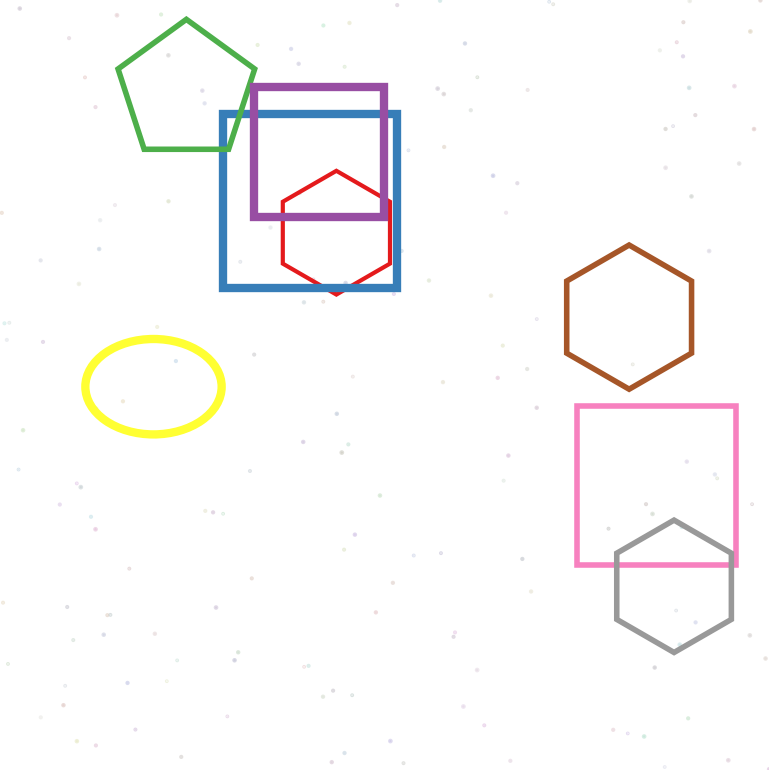[{"shape": "hexagon", "thickness": 1.5, "radius": 0.4, "center": [0.437, 0.698]}, {"shape": "square", "thickness": 3, "radius": 0.56, "center": [0.403, 0.739]}, {"shape": "pentagon", "thickness": 2, "radius": 0.47, "center": [0.242, 0.882]}, {"shape": "square", "thickness": 3, "radius": 0.42, "center": [0.414, 0.803]}, {"shape": "oval", "thickness": 3, "radius": 0.44, "center": [0.199, 0.498]}, {"shape": "hexagon", "thickness": 2, "radius": 0.47, "center": [0.817, 0.588]}, {"shape": "square", "thickness": 2, "radius": 0.52, "center": [0.853, 0.37]}, {"shape": "hexagon", "thickness": 2, "radius": 0.43, "center": [0.875, 0.239]}]